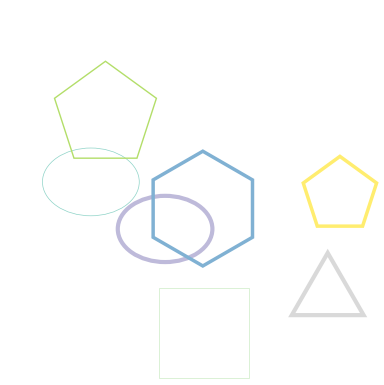[{"shape": "oval", "thickness": 0.5, "radius": 0.63, "center": [0.236, 0.528]}, {"shape": "oval", "thickness": 3, "radius": 0.61, "center": [0.429, 0.405]}, {"shape": "hexagon", "thickness": 2.5, "radius": 0.74, "center": [0.527, 0.458]}, {"shape": "pentagon", "thickness": 1, "radius": 0.7, "center": [0.274, 0.702]}, {"shape": "triangle", "thickness": 3, "radius": 0.54, "center": [0.851, 0.235]}, {"shape": "square", "thickness": 0.5, "radius": 0.58, "center": [0.529, 0.135]}, {"shape": "pentagon", "thickness": 2.5, "radius": 0.5, "center": [0.883, 0.494]}]